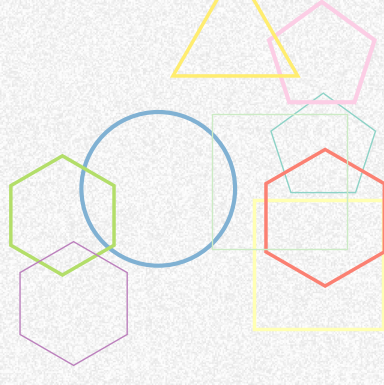[{"shape": "pentagon", "thickness": 1, "radius": 0.71, "center": [0.84, 0.615]}, {"shape": "square", "thickness": 2.5, "radius": 0.84, "center": [0.827, 0.312]}, {"shape": "hexagon", "thickness": 2.5, "radius": 0.89, "center": [0.844, 0.434]}, {"shape": "circle", "thickness": 3, "radius": 1.0, "center": [0.411, 0.509]}, {"shape": "hexagon", "thickness": 2.5, "radius": 0.77, "center": [0.162, 0.44]}, {"shape": "pentagon", "thickness": 3, "radius": 0.72, "center": [0.836, 0.851]}, {"shape": "hexagon", "thickness": 1, "radius": 0.8, "center": [0.191, 0.212]}, {"shape": "square", "thickness": 1, "radius": 0.87, "center": [0.726, 0.529]}, {"shape": "triangle", "thickness": 2.5, "radius": 0.94, "center": [0.611, 0.896]}]